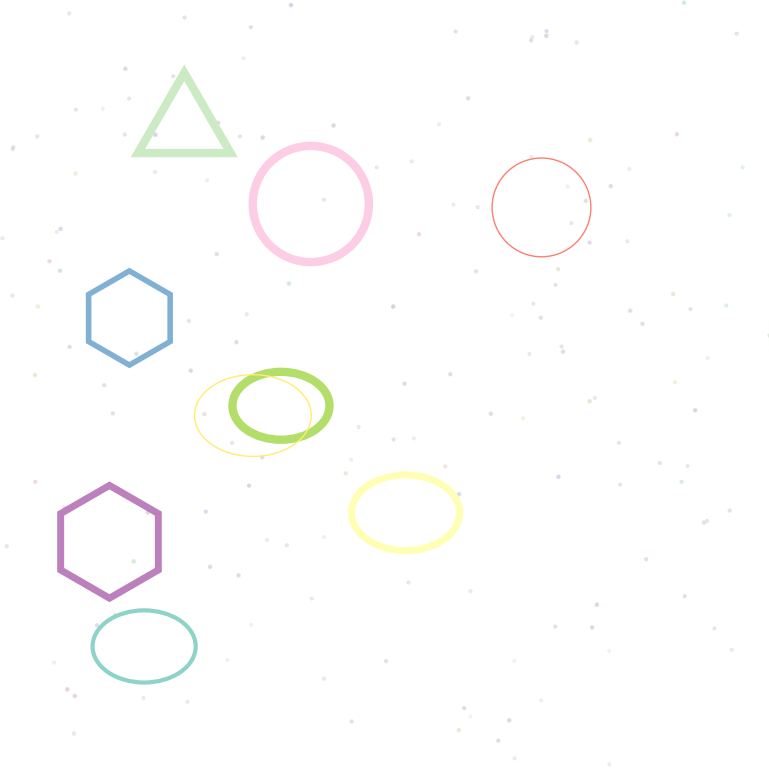[{"shape": "oval", "thickness": 1.5, "radius": 0.33, "center": [0.187, 0.16]}, {"shape": "oval", "thickness": 2.5, "radius": 0.35, "center": [0.527, 0.334]}, {"shape": "circle", "thickness": 0.5, "radius": 0.32, "center": [0.703, 0.731]}, {"shape": "hexagon", "thickness": 2, "radius": 0.31, "center": [0.168, 0.587]}, {"shape": "oval", "thickness": 3, "radius": 0.32, "center": [0.365, 0.473]}, {"shape": "circle", "thickness": 3, "radius": 0.38, "center": [0.404, 0.735]}, {"shape": "hexagon", "thickness": 2.5, "radius": 0.37, "center": [0.142, 0.296]}, {"shape": "triangle", "thickness": 3, "radius": 0.35, "center": [0.239, 0.836]}, {"shape": "oval", "thickness": 0.5, "radius": 0.38, "center": [0.328, 0.46]}]